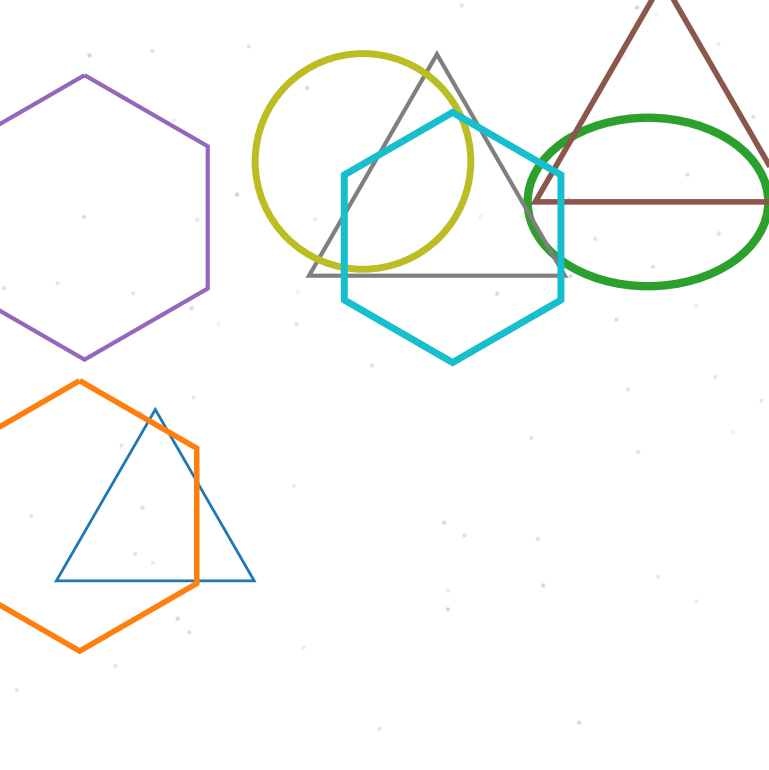[{"shape": "triangle", "thickness": 1, "radius": 0.74, "center": [0.202, 0.32]}, {"shape": "hexagon", "thickness": 2, "radius": 0.88, "center": [0.103, 0.33]}, {"shape": "oval", "thickness": 3, "radius": 0.78, "center": [0.842, 0.738]}, {"shape": "hexagon", "thickness": 1.5, "radius": 0.92, "center": [0.11, 0.718]}, {"shape": "triangle", "thickness": 2, "radius": 0.96, "center": [0.861, 0.833]}, {"shape": "triangle", "thickness": 1.5, "radius": 0.96, "center": [0.567, 0.738]}, {"shape": "circle", "thickness": 2.5, "radius": 0.7, "center": [0.471, 0.79]}, {"shape": "hexagon", "thickness": 2.5, "radius": 0.81, "center": [0.588, 0.692]}]